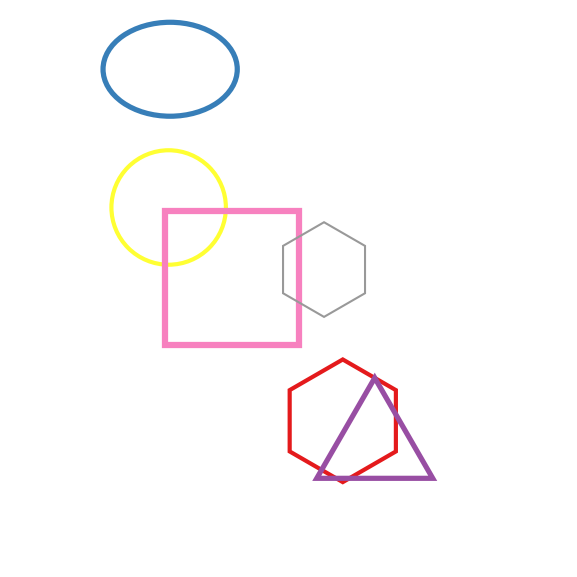[{"shape": "hexagon", "thickness": 2, "radius": 0.53, "center": [0.594, 0.271]}, {"shape": "oval", "thickness": 2.5, "radius": 0.58, "center": [0.295, 0.879]}, {"shape": "triangle", "thickness": 2.5, "radius": 0.58, "center": [0.649, 0.229]}, {"shape": "circle", "thickness": 2, "radius": 0.5, "center": [0.292, 0.64]}, {"shape": "square", "thickness": 3, "radius": 0.58, "center": [0.402, 0.518]}, {"shape": "hexagon", "thickness": 1, "radius": 0.41, "center": [0.561, 0.532]}]